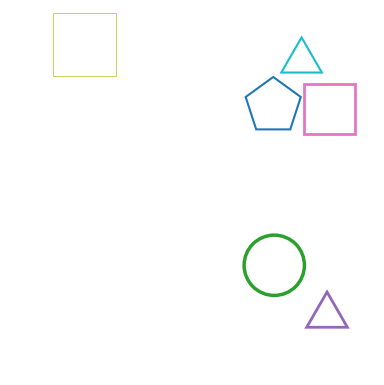[{"shape": "pentagon", "thickness": 1.5, "radius": 0.38, "center": [0.71, 0.725]}, {"shape": "circle", "thickness": 2.5, "radius": 0.39, "center": [0.712, 0.311]}, {"shape": "triangle", "thickness": 2, "radius": 0.31, "center": [0.849, 0.18]}, {"shape": "square", "thickness": 2, "radius": 0.33, "center": [0.856, 0.717]}, {"shape": "square", "thickness": 0.5, "radius": 0.41, "center": [0.219, 0.885]}, {"shape": "triangle", "thickness": 1.5, "radius": 0.3, "center": [0.783, 0.842]}]